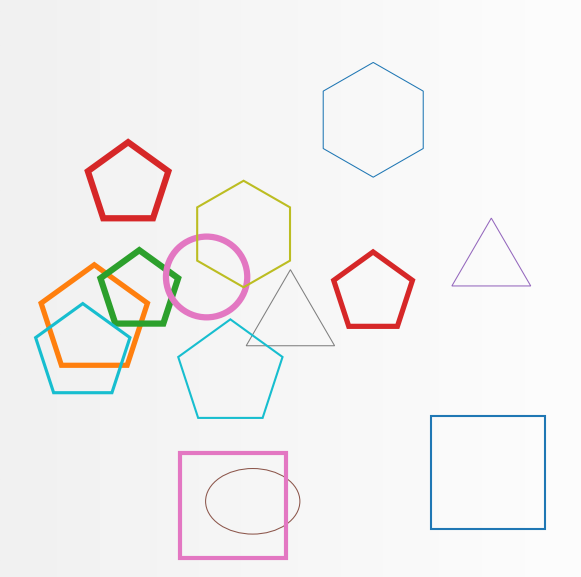[{"shape": "hexagon", "thickness": 0.5, "radius": 0.5, "center": [0.642, 0.792]}, {"shape": "square", "thickness": 1, "radius": 0.49, "center": [0.84, 0.181]}, {"shape": "pentagon", "thickness": 2.5, "radius": 0.48, "center": [0.162, 0.444]}, {"shape": "pentagon", "thickness": 3, "radius": 0.35, "center": [0.24, 0.496]}, {"shape": "pentagon", "thickness": 2.5, "radius": 0.36, "center": [0.642, 0.492]}, {"shape": "pentagon", "thickness": 3, "radius": 0.36, "center": [0.22, 0.68]}, {"shape": "triangle", "thickness": 0.5, "radius": 0.39, "center": [0.845, 0.543]}, {"shape": "oval", "thickness": 0.5, "radius": 0.41, "center": [0.435, 0.131]}, {"shape": "circle", "thickness": 3, "radius": 0.35, "center": [0.355, 0.52]}, {"shape": "square", "thickness": 2, "radius": 0.45, "center": [0.401, 0.123]}, {"shape": "triangle", "thickness": 0.5, "radius": 0.44, "center": [0.5, 0.444]}, {"shape": "hexagon", "thickness": 1, "radius": 0.46, "center": [0.419, 0.594]}, {"shape": "pentagon", "thickness": 1, "radius": 0.47, "center": [0.396, 0.352]}, {"shape": "pentagon", "thickness": 1.5, "radius": 0.43, "center": [0.142, 0.388]}]